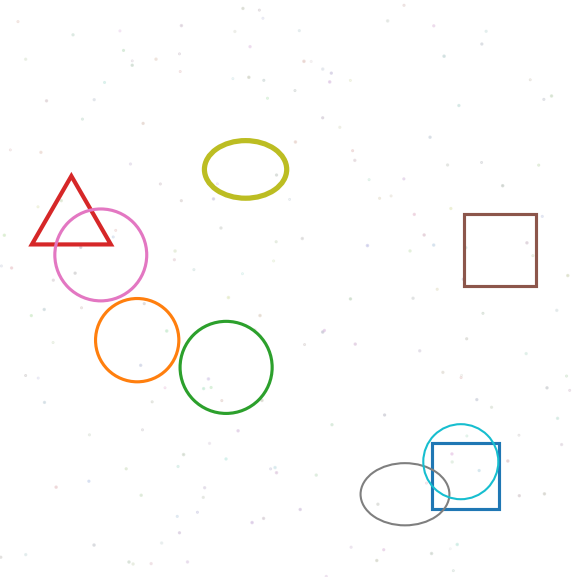[{"shape": "square", "thickness": 1.5, "radius": 0.29, "center": [0.806, 0.175]}, {"shape": "circle", "thickness": 1.5, "radius": 0.36, "center": [0.238, 0.41]}, {"shape": "circle", "thickness": 1.5, "radius": 0.4, "center": [0.392, 0.363]}, {"shape": "triangle", "thickness": 2, "radius": 0.39, "center": [0.124, 0.615]}, {"shape": "square", "thickness": 1.5, "radius": 0.31, "center": [0.866, 0.566]}, {"shape": "circle", "thickness": 1.5, "radius": 0.4, "center": [0.175, 0.558]}, {"shape": "oval", "thickness": 1, "radius": 0.38, "center": [0.701, 0.143]}, {"shape": "oval", "thickness": 2.5, "radius": 0.36, "center": [0.425, 0.706]}, {"shape": "circle", "thickness": 1, "radius": 0.32, "center": [0.798, 0.2]}]